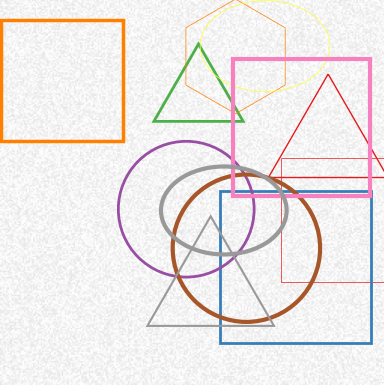[{"shape": "triangle", "thickness": 1, "radius": 0.9, "center": [0.852, 0.629]}, {"shape": "square", "thickness": 0.5, "radius": 0.81, "center": [0.891, 0.428]}, {"shape": "square", "thickness": 2, "radius": 0.99, "center": [0.767, 0.307]}, {"shape": "triangle", "thickness": 2, "radius": 0.67, "center": [0.516, 0.752]}, {"shape": "circle", "thickness": 2, "radius": 0.88, "center": [0.484, 0.457]}, {"shape": "hexagon", "thickness": 0.5, "radius": 0.74, "center": [0.612, 0.853]}, {"shape": "square", "thickness": 2.5, "radius": 0.79, "center": [0.161, 0.791]}, {"shape": "oval", "thickness": 0.5, "radius": 0.84, "center": [0.689, 0.88]}, {"shape": "circle", "thickness": 3, "radius": 0.96, "center": [0.64, 0.355]}, {"shape": "square", "thickness": 3, "radius": 0.89, "center": [0.782, 0.668]}, {"shape": "triangle", "thickness": 1.5, "radius": 0.95, "center": [0.547, 0.248]}, {"shape": "oval", "thickness": 3, "radius": 0.82, "center": [0.581, 0.453]}]